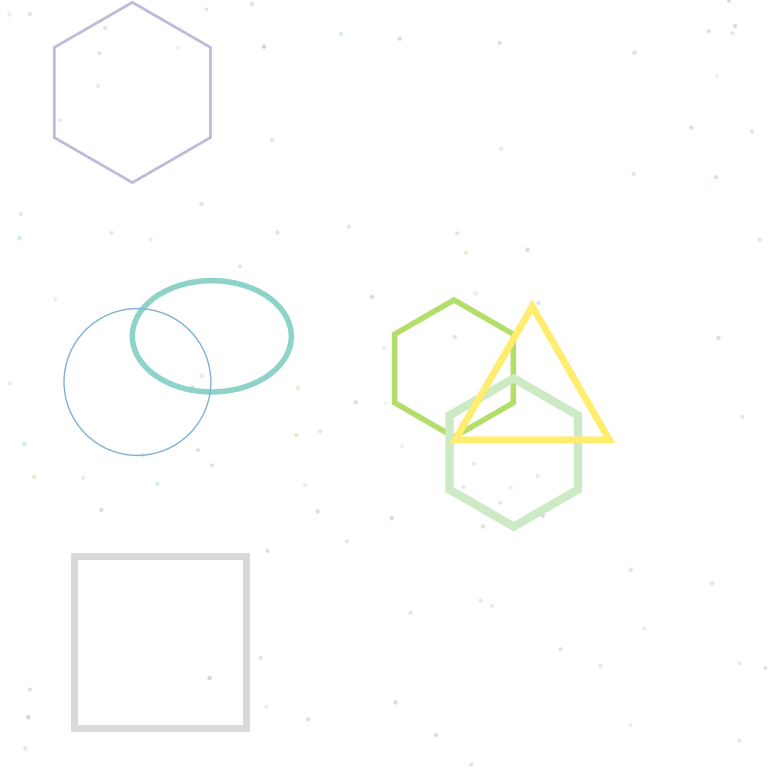[{"shape": "oval", "thickness": 2, "radius": 0.52, "center": [0.275, 0.563]}, {"shape": "hexagon", "thickness": 1, "radius": 0.59, "center": [0.172, 0.88]}, {"shape": "circle", "thickness": 0.5, "radius": 0.48, "center": [0.178, 0.504]}, {"shape": "hexagon", "thickness": 2, "radius": 0.44, "center": [0.59, 0.521]}, {"shape": "square", "thickness": 2.5, "radius": 0.56, "center": [0.208, 0.166]}, {"shape": "hexagon", "thickness": 3, "radius": 0.48, "center": [0.667, 0.412]}, {"shape": "triangle", "thickness": 2.5, "radius": 0.58, "center": [0.691, 0.487]}]